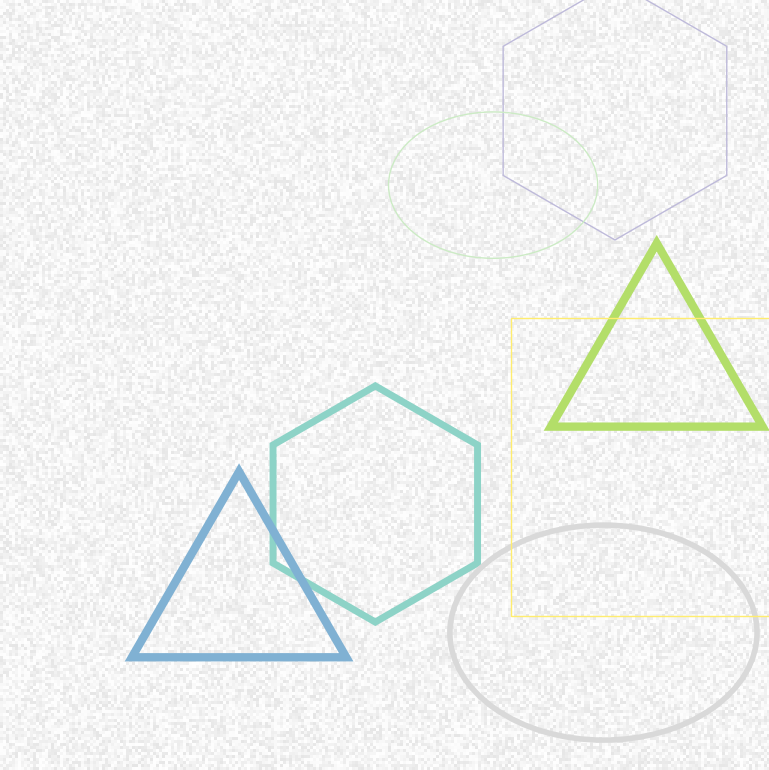[{"shape": "hexagon", "thickness": 2.5, "radius": 0.77, "center": [0.487, 0.345]}, {"shape": "hexagon", "thickness": 0.5, "radius": 0.84, "center": [0.799, 0.856]}, {"shape": "triangle", "thickness": 3, "radius": 0.8, "center": [0.31, 0.227]}, {"shape": "triangle", "thickness": 3, "radius": 0.79, "center": [0.853, 0.525]}, {"shape": "oval", "thickness": 2, "radius": 1.0, "center": [0.784, 0.178]}, {"shape": "oval", "thickness": 0.5, "radius": 0.68, "center": [0.64, 0.76]}, {"shape": "square", "thickness": 0.5, "radius": 0.97, "center": [0.857, 0.394]}]